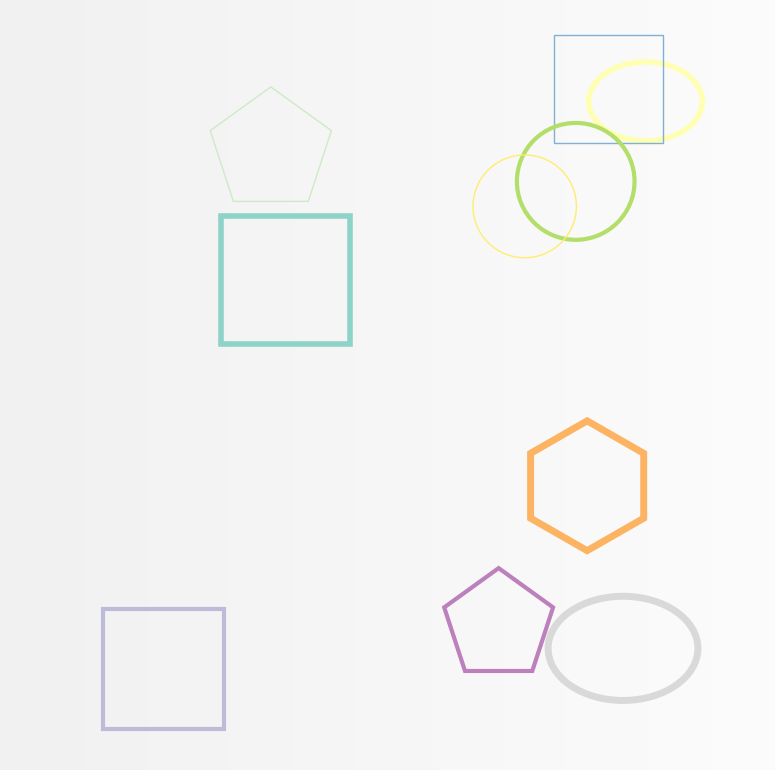[{"shape": "square", "thickness": 2, "radius": 0.42, "center": [0.369, 0.636]}, {"shape": "oval", "thickness": 2, "radius": 0.37, "center": [0.833, 0.868]}, {"shape": "square", "thickness": 1.5, "radius": 0.39, "center": [0.211, 0.132]}, {"shape": "square", "thickness": 0.5, "radius": 0.35, "center": [0.785, 0.884]}, {"shape": "hexagon", "thickness": 2.5, "radius": 0.42, "center": [0.758, 0.369]}, {"shape": "circle", "thickness": 1.5, "radius": 0.38, "center": [0.743, 0.764]}, {"shape": "oval", "thickness": 2.5, "radius": 0.48, "center": [0.804, 0.158]}, {"shape": "pentagon", "thickness": 1.5, "radius": 0.37, "center": [0.643, 0.188]}, {"shape": "pentagon", "thickness": 0.5, "radius": 0.41, "center": [0.349, 0.805]}, {"shape": "circle", "thickness": 0.5, "radius": 0.33, "center": [0.677, 0.732]}]